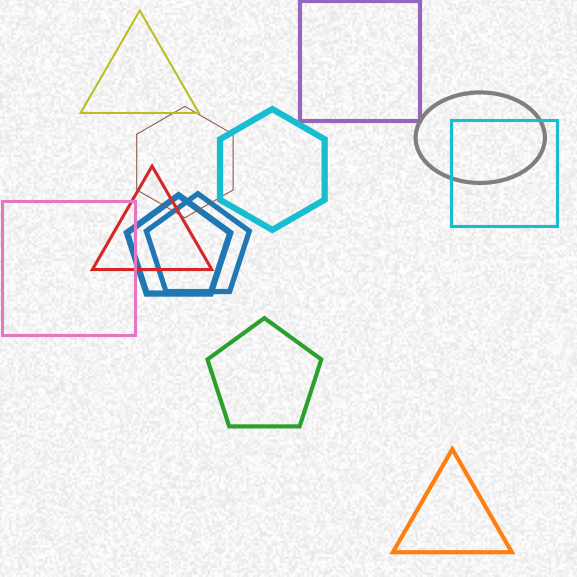[{"shape": "pentagon", "thickness": 3, "radius": 0.47, "center": [0.309, 0.567]}, {"shape": "pentagon", "thickness": 2.5, "radius": 0.47, "center": [0.343, 0.57]}, {"shape": "triangle", "thickness": 2, "radius": 0.59, "center": [0.783, 0.102]}, {"shape": "pentagon", "thickness": 2, "radius": 0.52, "center": [0.458, 0.345]}, {"shape": "triangle", "thickness": 1.5, "radius": 0.6, "center": [0.263, 0.592]}, {"shape": "square", "thickness": 2, "radius": 0.52, "center": [0.624, 0.894]}, {"shape": "hexagon", "thickness": 0.5, "radius": 0.48, "center": [0.32, 0.719]}, {"shape": "square", "thickness": 1.5, "radius": 0.58, "center": [0.118, 0.535]}, {"shape": "oval", "thickness": 2, "radius": 0.56, "center": [0.832, 0.761]}, {"shape": "triangle", "thickness": 1, "radius": 0.59, "center": [0.242, 0.863]}, {"shape": "hexagon", "thickness": 3, "radius": 0.52, "center": [0.472, 0.706]}, {"shape": "square", "thickness": 1.5, "radius": 0.46, "center": [0.873, 0.699]}]